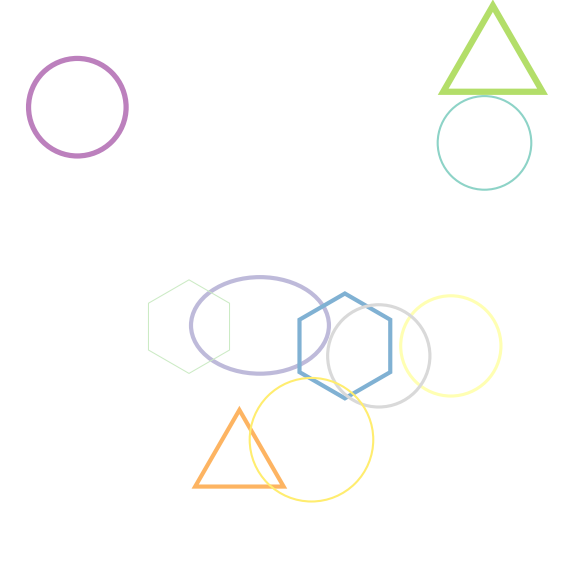[{"shape": "circle", "thickness": 1, "radius": 0.41, "center": [0.839, 0.752]}, {"shape": "circle", "thickness": 1.5, "radius": 0.43, "center": [0.781, 0.4]}, {"shape": "oval", "thickness": 2, "radius": 0.6, "center": [0.45, 0.436]}, {"shape": "hexagon", "thickness": 2, "radius": 0.45, "center": [0.597, 0.4]}, {"shape": "triangle", "thickness": 2, "radius": 0.44, "center": [0.415, 0.201]}, {"shape": "triangle", "thickness": 3, "radius": 0.5, "center": [0.853, 0.89]}, {"shape": "circle", "thickness": 1.5, "radius": 0.44, "center": [0.656, 0.383]}, {"shape": "circle", "thickness": 2.5, "radius": 0.42, "center": [0.134, 0.814]}, {"shape": "hexagon", "thickness": 0.5, "radius": 0.41, "center": [0.327, 0.434]}, {"shape": "circle", "thickness": 1, "radius": 0.53, "center": [0.539, 0.238]}]